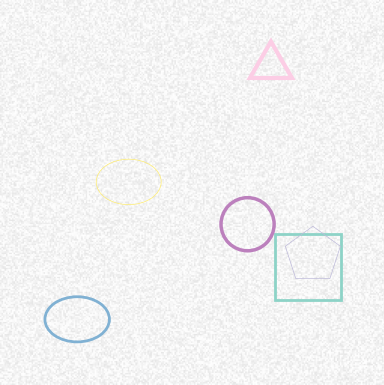[{"shape": "square", "thickness": 2, "radius": 0.43, "center": [0.8, 0.305]}, {"shape": "pentagon", "thickness": 0.5, "radius": 0.38, "center": [0.813, 0.337]}, {"shape": "oval", "thickness": 2, "radius": 0.42, "center": [0.2, 0.171]}, {"shape": "triangle", "thickness": 3, "radius": 0.32, "center": [0.704, 0.829]}, {"shape": "circle", "thickness": 2.5, "radius": 0.34, "center": [0.643, 0.418]}, {"shape": "oval", "thickness": 0.5, "radius": 0.42, "center": [0.334, 0.527]}]